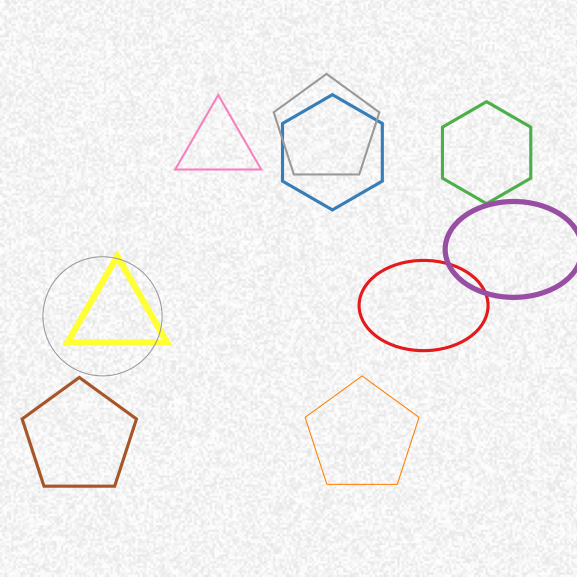[{"shape": "oval", "thickness": 1.5, "radius": 0.56, "center": [0.733, 0.47]}, {"shape": "hexagon", "thickness": 1.5, "radius": 0.5, "center": [0.576, 0.735]}, {"shape": "hexagon", "thickness": 1.5, "radius": 0.44, "center": [0.843, 0.735]}, {"shape": "oval", "thickness": 2.5, "radius": 0.59, "center": [0.889, 0.567]}, {"shape": "pentagon", "thickness": 0.5, "radius": 0.52, "center": [0.627, 0.244]}, {"shape": "triangle", "thickness": 3, "radius": 0.5, "center": [0.203, 0.456]}, {"shape": "pentagon", "thickness": 1.5, "radius": 0.52, "center": [0.137, 0.241]}, {"shape": "triangle", "thickness": 1, "radius": 0.43, "center": [0.378, 0.749]}, {"shape": "pentagon", "thickness": 1, "radius": 0.48, "center": [0.565, 0.775]}, {"shape": "circle", "thickness": 0.5, "radius": 0.52, "center": [0.178, 0.451]}]